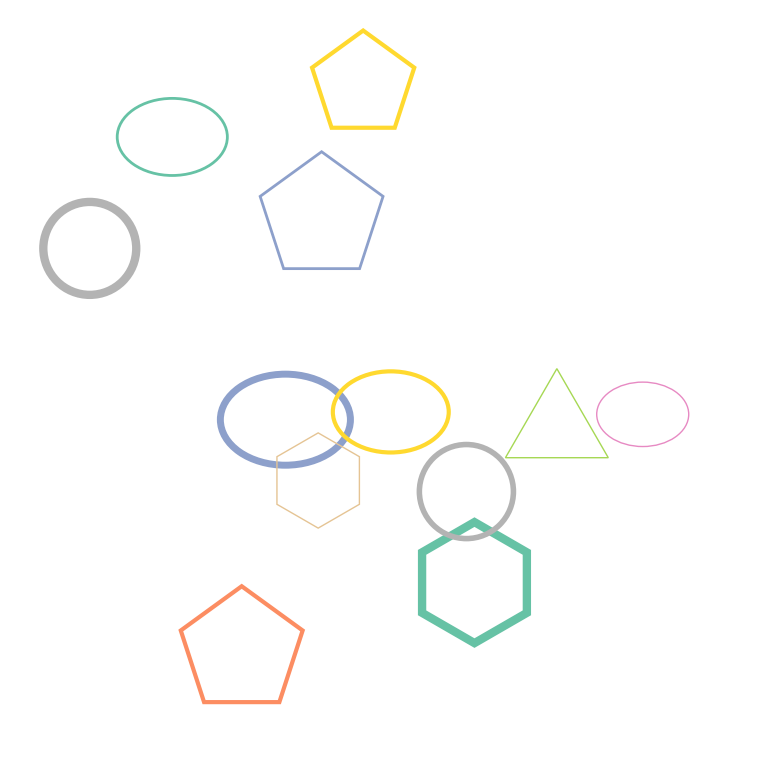[{"shape": "oval", "thickness": 1, "radius": 0.36, "center": [0.224, 0.822]}, {"shape": "hexagon", "thickness": 3, "radius": 0.39, "center": [0.616, 0.243]}, {"shape": "pentagon", "thickness": 1.5, "radius": 0.42, "center": [0.314, 0.155]}, {"shape": "pentagon", "thickness": 1, "radius": 0.42, "center": [0.418, 0.719]}, {"shape": "oval", "thickness": 2.5, "radius": 0.42, "center": [0.371, 0.455]}, {"shape": "oval", "thickness": 0.5, "radius": 0.3, "center": [0.835, 0.462]}, {"shape": "triangle", "thickness": 0.5, "radius": 0.39, "center": [0.723, 0.444]}, {"shape": "oval", "thickness": 1.5, "radius": 0.38, "center": [0.508, 0.465]}, {"shape": "pentagon", "thickness": 1.5, "radius": 0.35, "center": [0.472, 0.891]}, {"shape": "hexagon", "thickness": 0.5, "radius": 0.31, "center": [0.413, 0.376]}, {"shape": "circle", "thickness": 3, "radius": 0.3, "center": [0.117, 0.677]}, {"shape": "circle", "thickness": 2, "radius": 0.31, "center": [0.606, 0.362]}]